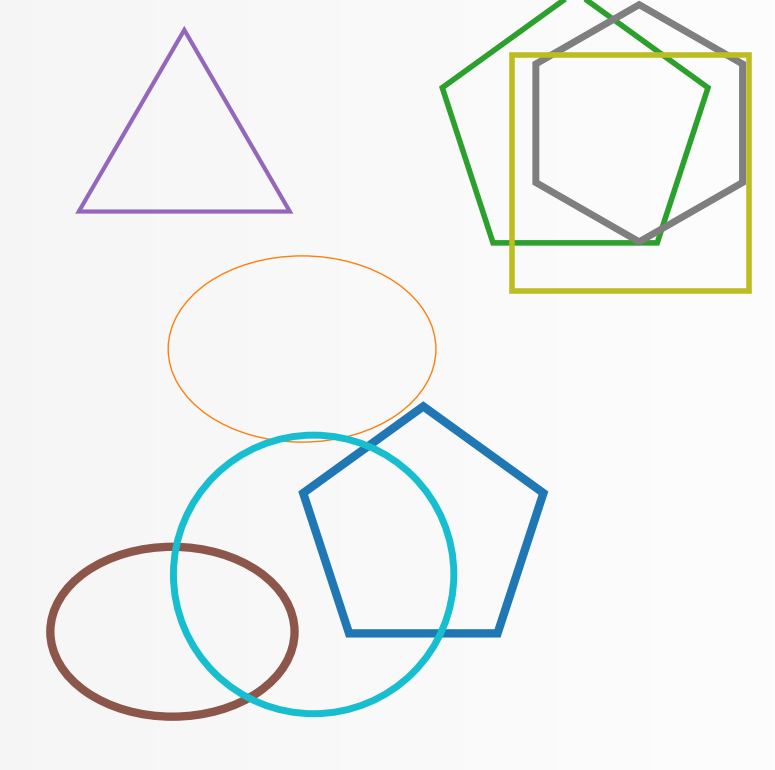[{"shape": "pentagon", "thickness": 3, "radius": 0.81, "center": [0.546, 0.309]}, {"shape": "oval", "thickness": 0.5, "radius": 0.86, "center": [0.39, 0.547]}, {"shape": "pentagon", "thickness": 2, "radius": 0.9, "center": [0.742, 0.83]}, {"shape": "triangle", "thickness": 1.5, "radius": 0.79, "center": [0.238, 0.804]}, {"shape": "oval", "thickness": 3, "radius": 0.79, "center": [0.222, 0.18]}, {"shape": "hexagon", "thickness": 2.5, "radius": 0.77, "center": [0.825, 0.84]}, {"shape": "square", "thickness": 2, "radius": 0.77, "center": [0.814, 0.776]}, {"shape": "circle", "thickness": 2.5, "radius": 0.9, "center": [0.405, 0.254]}]